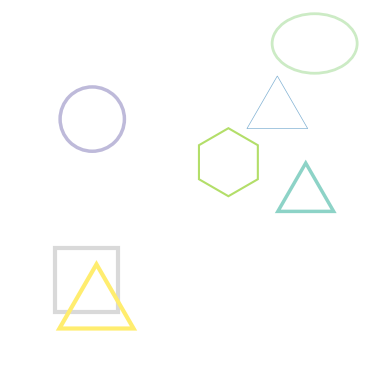[{"shape": "triangle", "thickness": 2.5, "radius": 0.42, "center": [0.794, 0.493]}, {"shape": "circle", "thickness": 2.5, "radius": 0.42, "center": [0.24, 0.691]}, {"shape": "triangle", "thickness": 0.5, "radius": 0.46, "center": [0.72, 0.711]}, {"shape": "hexagon", "thickness": 1.5, "radius": 0.44, "center": [0.593, 0.579]}, {"shape": "square", "thickness": 3, "radius": 0.41, "center": [0.224, 0.273]}, {"shape": "oval", "thickness": 2, "radius": 0.55, "center": [0.817, 0.887]}, {"shape": "triangle", "thickness": 3, "radius": 0.56, "center": [0.251, 0.202]}]